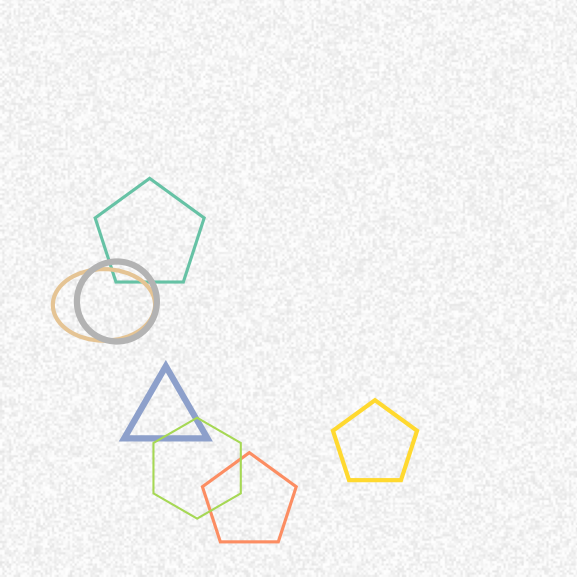[{"shape": "pentagon", "thickness": 1.5, "radius": 0.5, "center": [0.259, 0.591]}, {"shape": "pentagon", "thickness": 1.5, "radius": 0.43, "center": [0.432, 0.13]}, {"shape": "triangle", "thickness": 3, "radius": 0.42, "center": [0.287, 0.282]}, {"shape": "hexagon", "thickness": 1, "radius": 0.44, "center": [0.341, 0.188]}, {"shape": "pentagon", "thickness": 2, "radius": 0.38, "center": [0.649, 0.23]}, {"shape": "oval", "thickness": 2, "radius": 0.44, "center": [0.18, 0.471]}, {"shape": "circle", "thickness": 3, "radius": 0.35, "center": [0.202, 0.477]}]